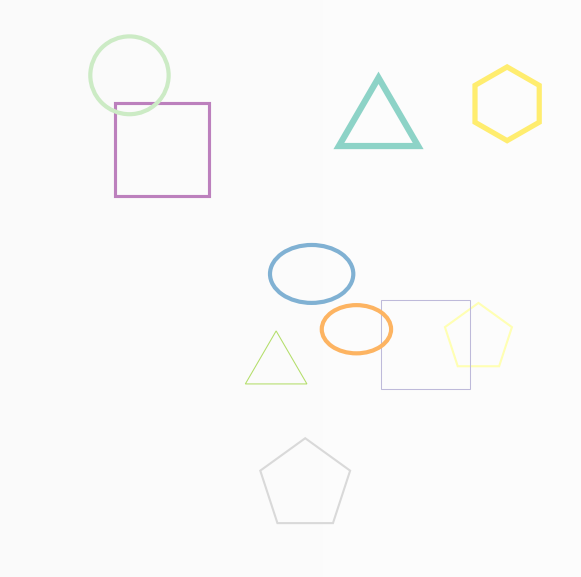[{"shape": "triangle", "thickness": 3, "radius": 0.39, "center": [0.651, 0.786]}, {"shape": "pentagon", "thickness": 1, "radius": 0.3, "center": [0.823, 0.414]}, {"shape": "square", "thickness": 0.5, "radius": 0.39, "center": [0.732, 0.403]}, {"shape": "oval", "thickness": 2, "radius": 0.36, "center": [0.536, 0.525]}, {"shape": "oval", "thickness": 2, "radius": 0.3, "center": [0.613, 0.429]}, {"shape": "triangle", "thickness": 0.5, "radius": 0.31, "center": [0.475, 0.365]}, {"shape": "pentagon", "thickness": 1, "radius": 0.41, "center": [0.525, 0.159]}, {"shape": "square", "thickness": 1.5, "radius": 0.4, "center": [0.279, 0.74]}, {"shape": "circle", "thickness": 2, "radius": 0.34, "center": [0.223, 0.869]}, {"shape": "hexagon", "thickness": 2.5, "radius": 0.32, "center": [0.872, 0.819]}]